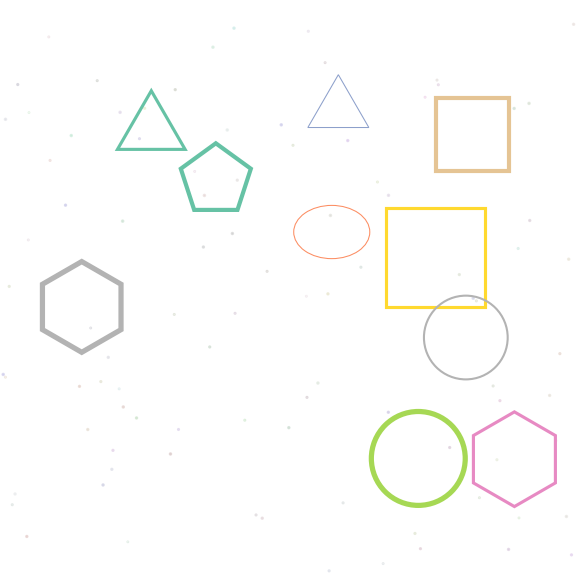[{"shape": "pentagon", "thickness": 2, "radius": 0.32, "center": [0.374, 0.687]}, {"shape": "triangle", "thickness": 1.5, "radius": 0.34, "center": [0.262, 0.774]}, {"shape": "oval", "thickness": 0.5, "radius": 0.33, "center": [0.574, 0.597]}, {"shape": "triangle", "thickness": 0.5, "radius": 0.3, "center": [0.586, 0.809]}, {"shape": "hexagon", "thickness": 1.5, "radius": 0.41, "center": [0.891, 0.204]}, {"shape": "circle", "thickness": 2.5, "radius": 0.41, "center": [0.724, 0.205]}, {"shape": "square", "thickness": 1.5, "radius": 0.43, "center": [0.754, 0.554]}, {"shape": "square", "thickness": 2, "radius": 0.32, "center": [0.818, 0.767]}, {"shape": "circle", "thickness": 1, "radius": 0.36, "center": [0.807, 0.415]}, {"shape": "hexagon", "thickness": 2.5, "radius": 0.39, "center": [0.142, 0.468]}]